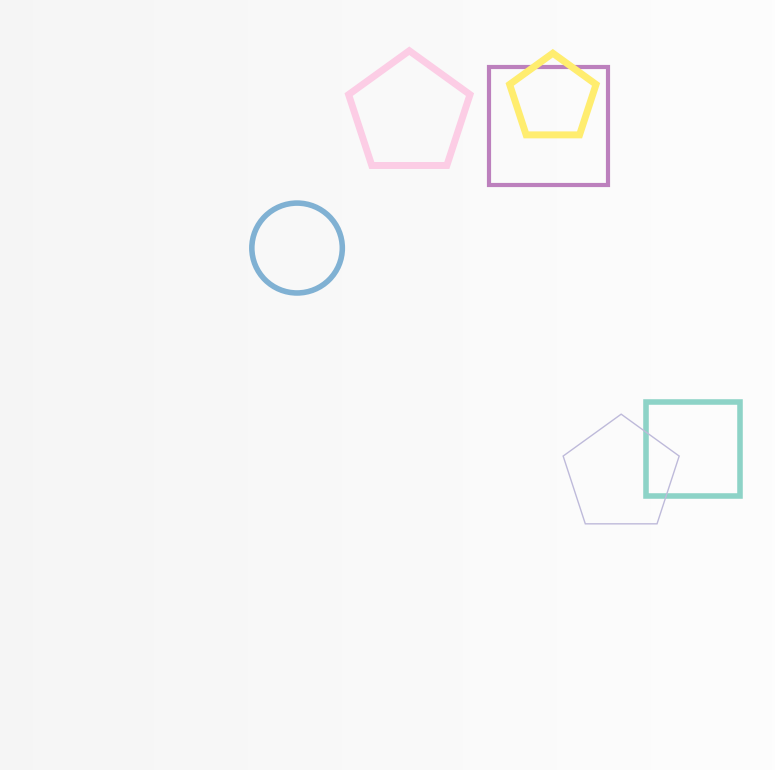[{"shape": "square", "thickness": 2, "radius": 0.3, "center": [0.894, 0.417]}, {"shape": "pentagon", "thickness": 0.5, "radius": 0.39, "center": [0.802, 0.383]}, {"shape": "circle", "thickness": 2, "radius": 0.29, "center": [0.383, 0.678]}, {"shape": "pentagon", "thickness": 2.5, "radius": 0.41, "center": [0.528, 0.852]}, {"shape": "square", "thickness": 1.5, "radius": 0.38, "center": [0.708, 0.837]}, {"shape": "pentagon", "thickness": 2.5, "radius": 0.29, "center": [0.713, 0.872]}]